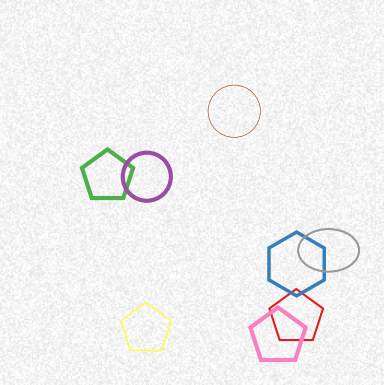[{"shape": "pentagon", "thickness": 1.5, "radius": 0.37, "center": [0.769, 0.176]}, {"shape": "hexagon", "thickness": 2.5, "radius": 0.41, "center": [0.77, 0.314]}, {"shape": "pentagon", "thickness": 3, "radius": 0.35, "center": [0.279, 0.542]}, {"shape": "circle", "thickness": 3, "radius": 0.31, "center": [0.381, 0.541]}, {"shape": "pentagon", "thickness": 1, "radius": 0.34, "center": [0.379, 0.146]}, {"shape": "circle", "thickness": 0.5, "radius": 0.34, "center": [0.608, 0.711]}, {"shape": "pentagon", "thickness": 3, "radius": 0.38, "center": [0.722, 0.126]}, {"shape": "oval", "thickness": 1.5, "radius": 0.4, "center": [0.854, 0.35]}]